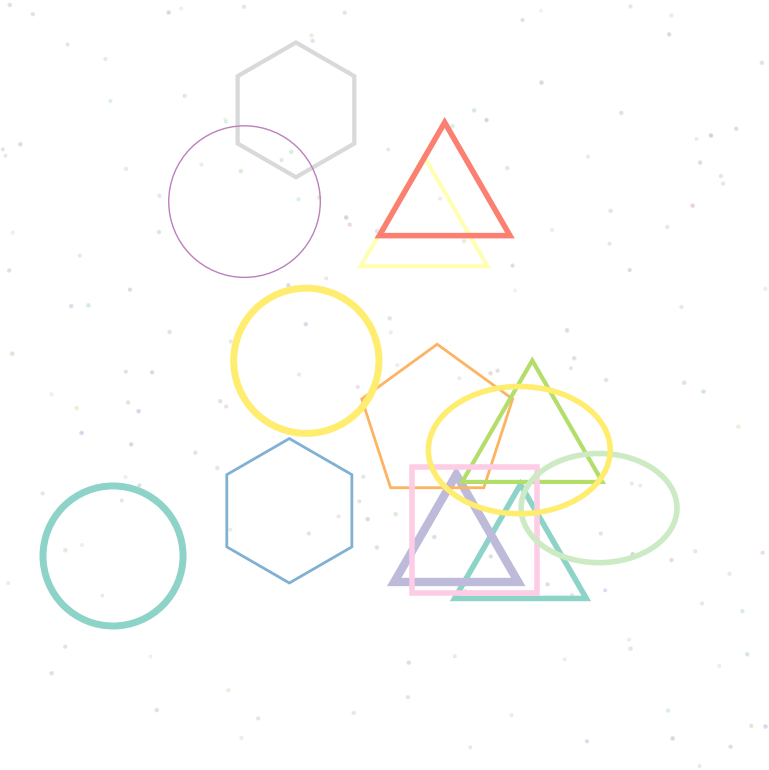[{"shape": "circle", "thickness": 2.5, "radius": 0.45, "center": [0.147, 0.278]}, {"shape": "triangle", "thickness": 2, "radius": 0.49, "center": [0.676, 0.272]}, {"shape": "triangle", "thickness": 1.5, "radius": 0.48, "center": [0.551, 0.702]}, {"shape": "triangle", "thickness": 3, "radius": 0.46, "center": [0.593, 0.291]}, {"shape": "triangle", "thickness": 2, "radius": 0.49, "center": [0.577, 0.743]}, {"shape": "hexagon", "thickness": 1, "radius": 0.47, "center": [0.376, 0.337]}, {"shape": "pentagon", "thickness": 1, "radius": 0.52, "center": [0.568, 0.45]}, {"shape": "triangle", "thickness": 1.5, "radius": 0.53, "center": [0.691, 0.427]}, {"shape": "square", "thickness": 2, "radius": 0.41, "center": [0.616, 0.312]}, {"shape": "hexagon", "thickness": 1.5, "radius": 0.44, "center": [0.384, 0.857]}, {"shape": "circle", "thickness": 0.5, "radius": 0.49, "center": [0.318, 0.738]}, {"shape": "oval", "thickness": 2, "radius": 0.51, "center": [0.778, 0.34]}, {"shape": "circle", "thickness": 2.5, "radius": 0.47, "center": [0.398, 0.531]}, {"shape": "oval", "thickness": 2, "radius": 0.59, "center": [0.674, 0.415]}]